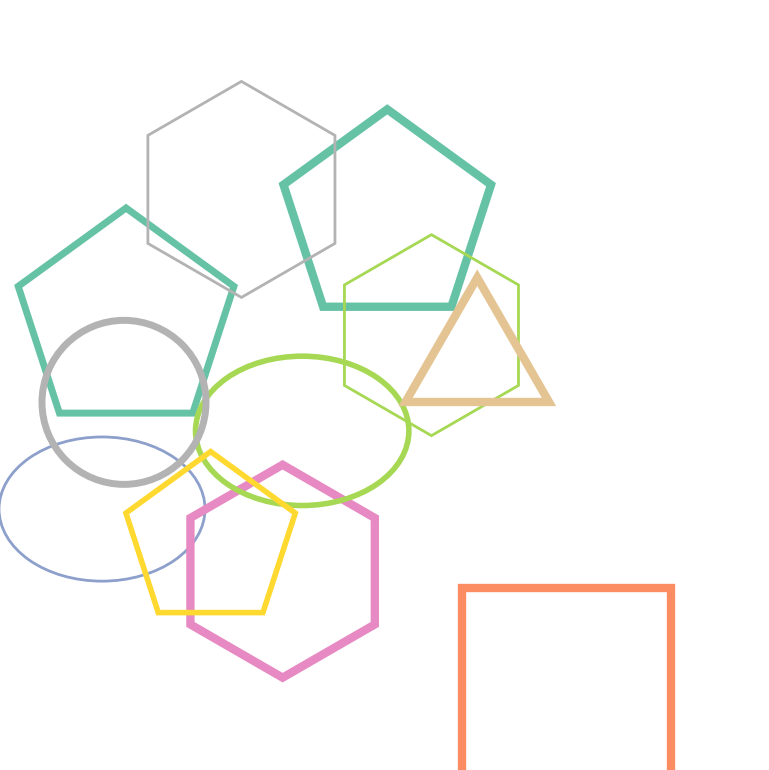[{"shape": "pentagon", "thickness": 3, "radius": 0.71, "center": [0.503, 0.716]}, {"shape": "pentagon", "thickness": 2.5, "radius": 0.74, "center": [0.164, 0.583]}, {"shape": "square", "thickness": 3, "radius": 0.68, "center": [0.736, 0.101]}, {"shape": "oval", "thickness": 1, "radius": 0.67, "center": [0.132, 0.339]}, {"shape": "hexagon", "thickness": 3, "radius": 0.69, "center": [0.367, 0.258]}, {"shape": "oval", "thickness": 2, "radius": 0.69, "center": [0.392, 0.44]}, {"shape": "hexagon", "thickness": 1, "radius": 0.65, "center": [0.56, 0.565]}, {"shape": "pentagon", "thickness": 2, "radius": 0.58, "center": [0.274, 0.298]}, {"shape": "triangle", "thickness": 3, "radius": 0.54, "center": [0.62, 0.532]}, {"shape": "circle", "thickness": 2.5, "radius": 0.53, "center": [0.161, 0.477]}, {"shape": "hexagon", "thickness": 1, "radius": 0.7, "center": [0.314, 0.754]}]